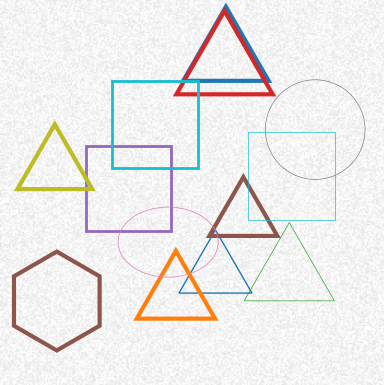[{"shape": "triangle", "thickness": 3, "radius": 0.64, "center": [0.587, 0.854]}, {"shape": "triangle", "thickness": 1, "radius": 0.55, "center": [0.56, 0.293]}, {"shape": "triangle", "thickness": 3, "radius": 0.59, "center": [0.457, 0.231]}, {"shape": "triangle", "thickness": 0.5, "radius": 0.68, "center": [0.751, 0.286]}, {"shape": "triangle", "thickness": 3, "radius": 0.72, "center": [0.583, 0.827]}, {"shape": "square", "thickness": 2, "radius": 0.55, "center": [0.334, 0.511]}, {"shape": "triangle", "thickness": 3, "radius": 0.51, "center": [0.632, 0.438]}, {"shape": "hexagon", "thickness": 3, "radius": 0.64, "center": [0.148, 0.218]}, {"shape": "oval", "thickness": 0.5, "radius": 0.65, "center": [0.437, 0.371]}, {"shape": "circle", "thickness": 0.5, "radius": 0.65, "center": [0.819, 0.663]}, {"shape": "triangle", "thickness": 3, "radius": 0.56, "center": [0.142, 0.565]}, {"shape": "square", "thickness": 0.5, "radius": 0.57, "center": [0.758, 0.543]}, {"shape": "square", "thickness": 2, "radius": 0.56, "center": [0.402, 0.677]}]